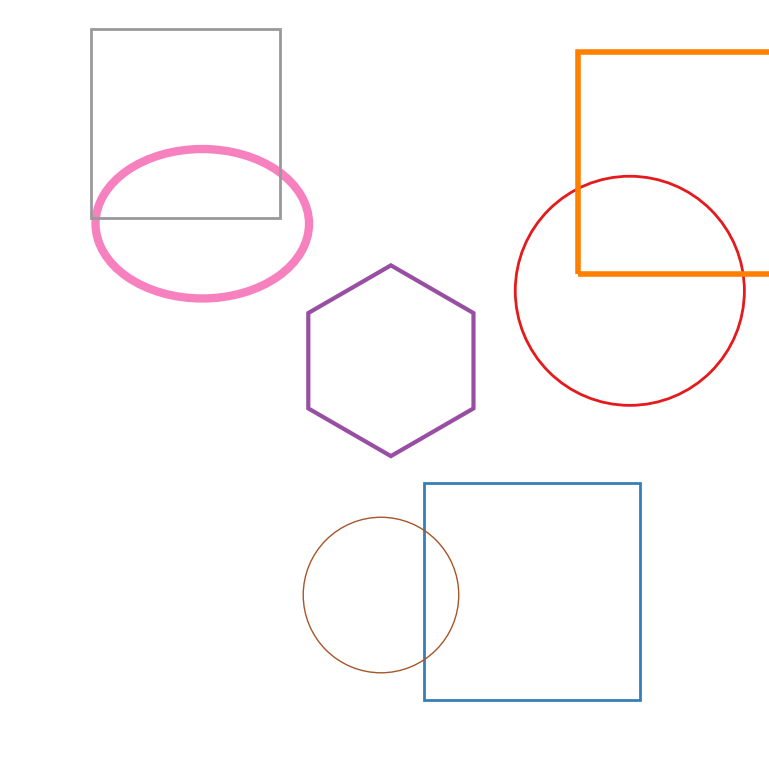[{"shape": "circle", "thickness": 1, "radius": 0.74, "center": [0.818, 0.622]}, {"shape": "square", "thickness": 1, "radius": 0.7, "center": [0.691, 0.232]}, {"shape": "hexagon", "thickness": 1.5, "radius": 0.62, "center": [0.508, 0.532]}, {"shape": "square", "thickness": 2, "radius": 0.72, "center": [0.895, 0.789]}, {"shape": "circle", "thickness": 0.5, "radius": 0.5, "center": [0.495, 0.227]}, {"shape": "oval", "thickness": 3, "radius": 0.69, "center": [0.263, 0.709]}, {"shape": "square", "thickness": 1, "radius": 0.61, "center": [0.241, 0.84]}]